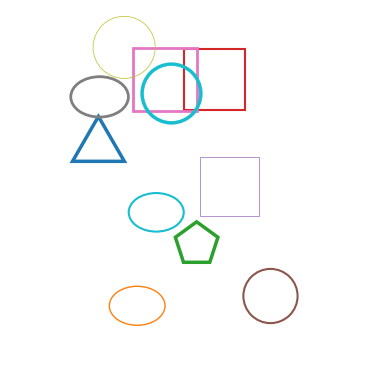[{"shape": "triangle", "thickness": 2.5, "radius": 0.39, "center": [0.256, 0.62]}, {"shape": "oval", "thickness": 1, "radius": 0.36, "center": [0.356, 0.206]}, {"shape": "pentagon", "thickness": 2.5, "radius": 0.29, "center": [0.511, 0.366]}, {"shape": "square", "thickness": 1.5, "radius": 0.39, "center": [0.557, 0.794]}, {"shape": "square", "thickness": 0.5, "radius": 0.38, "center": [0.595, 0.517]}, {"shape": "circle", "thickness": 1.5, "radius": 0.35, "center": [0.703, 0.231]}, {"shape": "square", "thickness": 2, "radius": 0.41, "center": [0.428, 0.794]}, {"shape": "oval", "thickness": 2, "radius": 0.37, "center": [0.259, 0.748]}, {"shape": "circle", "thickness": 0.5, "radius": 0.4, "center": [0.322, 0.877]}, {"shape": "circle", "thickness": 2.5, "radius": 0.38, "center": [0.445, 0.757]}, {"shape": "oval", "thickness": 1.5, "radius": 0.36, "center": [0.406, 0.449]}]